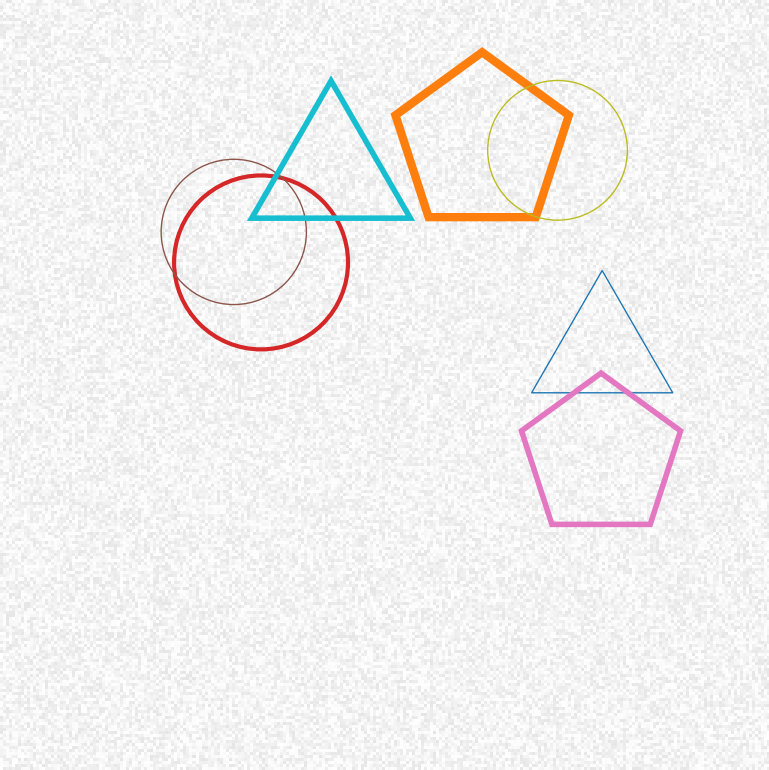[{"shape": "triangle", "thickness": 0.5, "radius": 0.53, "center": [0.782, 0.543]}, {"shape": "pentagon", "thickness": 3, "radius": 0.59, "center": [0.626, 0.814]}, {"shape": "circle", "thickness": 1.5, "radius": 0.56, "center": [0.339, 0.659]}, {"shape": "circle", "thickness": 0.5, "radius": 0.47, "center": [0.304, 0.699]}, {"shape": "pentagon", "thickness": 2, "radius": 0.54, "center": [0.781, 0.407]}, {"shape": "circle", "thickness": 0.5, "radius": 0.45, "center": [0.724, 0.805]}, {"shape": "triangle", "thickness": 2, "radius": 0.59, "center": [0.43, 0.776]}]